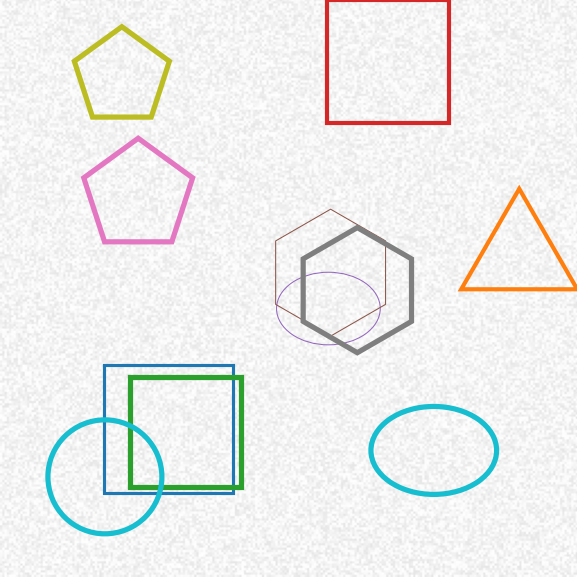[{"shape": "square", "thickness": 1.5, "radius": 0.56, "center": [0.292, 0.257]}, {"shape": "triangle", "thickness": 2, "radius": 0.58, "center": [0.899, 0.556]}, {"shape": "square", "thickness": 2.5, "radius": 0.48, "center": [0.321, 0.251]}, {"shape": "square", "thickness": 2, "radius": 0.53, "center": [0.672, 0.893]}, {"shape": "oval", "thickness": 0.5, "radius": 0.45, "center": [0.569, 0.465]}, {"shape": "hexagon", "thickness": 0.5, "radius": 0.55, "center": [0.572, 0.527]}, {"shape": "pentagon", "thickness": 2.5, "radius": 0.5, "center": [0.239, 0.661]}, {"shape": "hexagon", "thickness": 2.5, "radius": 0.54, "center": [0.619, 0.497]}, {"shape": "pentagon", "thickness": 2.5, "radius": 0.43, "center": [0.211, 0.866]}, {"shape": "circle", "thickness": 2.5, "radius": 0.49, "center": [0.182, 0.173]}, {"shape": "oval", "thickness": 2.5, "radius": 0.54, "center": [0.751, 0.219]}]